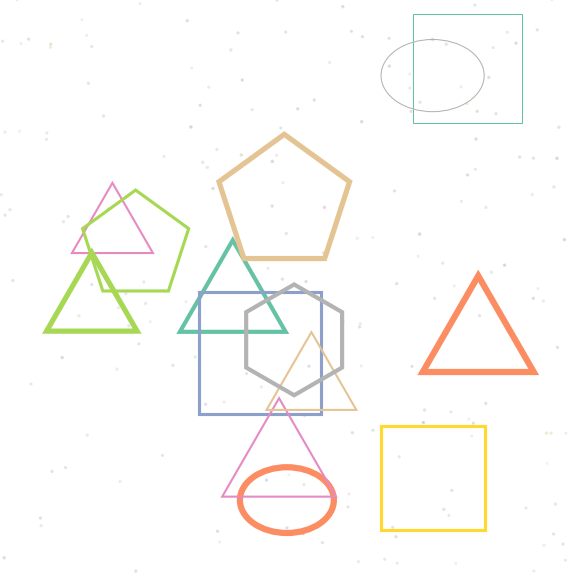[{"shape": "triangle", "thickness": 2, "radius": 0.53, "center": [0.403, 0.477]}, {"shape": "square", "thickness": 0.5, "radius": 0.47, "center": [0.81, 0.88]}, {"shape": "oval", "thickness": 3, "radius": 0.41, "center": [0.497, 0.133]}, {"shape": "triangle", "thickness": 3, "radius": 0.56, "center": [0.828, 0.41]}, {"shape": "square", "thickness": 1.5, "radius": 0.53, "center": [0.45, 0.388]}, {"shape": "triangle", "thickness": 1, "radius": 0.4, "center": [0.195, 0.601]}, {"shape": "triangle", "thickness": 1, "radius": 0.57, "center": [0.483, 0.196]}, {"shape": "pentagon", "thickness": 1.5, "radius": 0.48, "center": [0.235, 0.573]}, {"shape": "triangle", "thickness": 2.5, "radius": 0.45, "center": [0.159, 0.471]}, {"shape": "square", "thickness": 1.5, "radius": 0.45, "center": [0.75, 0.171]}, {"shape": "pentagon", "thickness": 2.5, "radius": 0.59, "center": [0.492, 0.648]}, {"shape": "triangle", "thickness": 1, "radius": 0.45, "center": [0.539, 0.334]}, {"shape": "oval", "thickness": 0.5, "radius": 0.45, "center": [0.749, 0.868]}, {"shape": "hexagon", "thickness": 2, "radius": 0.48, "center": [0.509, 0.411]}]